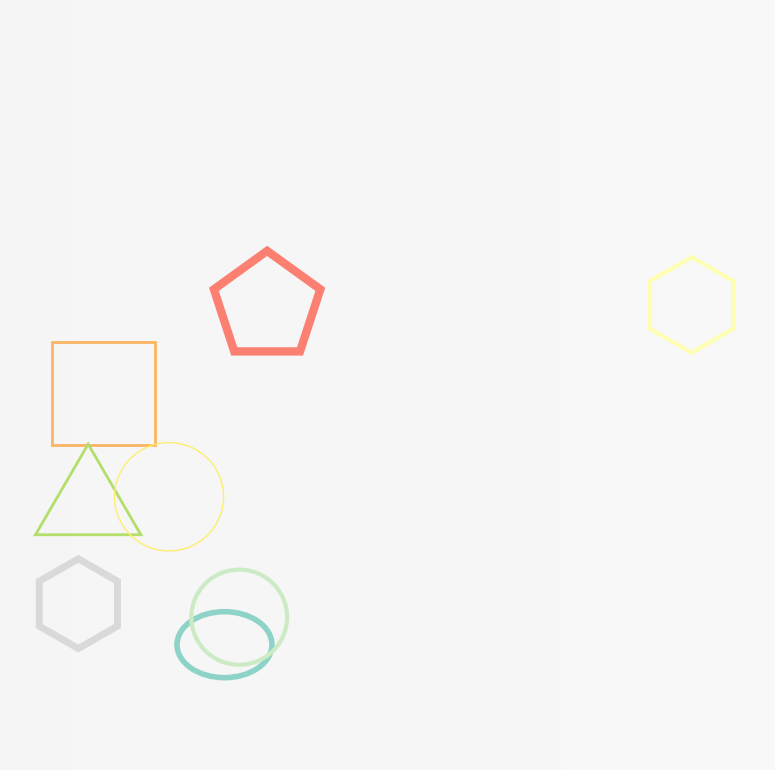[{"shape": "oval", "thickness": 2, "radius": 0.31, "center": [0.29, 0.163]}, {"shape": "hexagon", "thickness": 1.5, "radius": 0.31, "center": [0.892, 0.604]}, {"shape": "pentagon", "thickness": 3, "radius": 0.36, "center": [0.345, 0.602]}, {"shape": "square", "thickness": 1, "radius": 0.33, "center": [0.133, 0.489]}, {"shape": "triangle", "thickness": 1, "radius": 0.39, "center": [0.114, 0.345]}, {"shape": "hexagon", "thickness": 2.5, "radius": 0.29, "center": [0.101, 0.216]}, {"shape": "circle", "thickness": 1.5, "radius": 0.31, "center": [0.309, 0.198]}, {"shape": "circle", "thickness": 0.5, "radius": 0.35, "center": [0.218, 0.355]}]